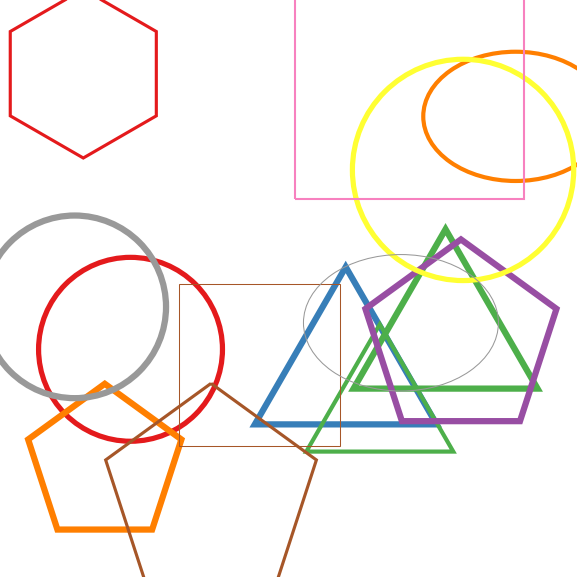[{"shape": "circle", "thickness": 2.5, "radius": 0.8, "center": [0.226, 0.394]}, {"shape": "hexagon", "thickness": 1.5, "radius": 0.73, "center": [0.144, 0.872]}, {"shape": "triangle", "thickness": 3, "radius": 0.91, "center": [0.599, 0.355]}, {"shape": "triangle", "thickness": 2, "radius": 0.73, "center": [0.658, 0.291]}, {"shape": "triangle", "thickness": 3, "radius": 0.92, "center": [0.772, 0.418]}, {"shape": "pentagon", "thickness": 3, "radius": 0.87, "center": [0.798, 0.411]}, {"shape": "oval", "thickness": 2, "radius": 0.8, "center": [0.893, 0.798]}, {"shape": "pentagon", "thickness": 3, "radius": 0.7, "center": [0.181, 0.195]}, {"shape": "circle", "thickness": 2.5, "radius": 0.96, "center": [0.802, 0.705]}, {"shape": "square", "thickness": 0.5, "radius": 0.7, "center": [0.449, 0.367]}, {"shape": "pentagon", "thickness": 1.5, "radius": 0.96, "center": [0.365, 0.143]}, {"shape": "square", "thickness": 1, "radius": 0.99, "center": [0.71, 0.853]}, {"shape": "circle", "thickness": 3, "radius": 0.79, "center": [0.129, 0.468]}, {"shape": "oval", "thickness": 0.5, "radius": 0.84, "center": [0.694, 0.44]}]